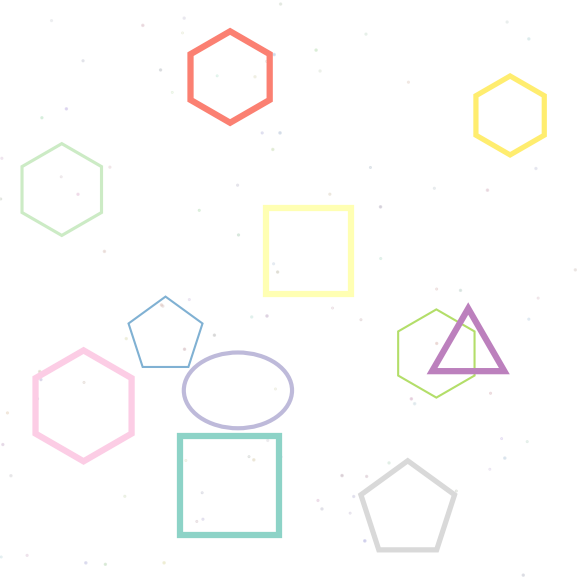[{"shape": "square", "thickness": 3, "radius": 0.43, "center": [0.397, 0.158]}, {"shape": "square", "thickness": 3, "radius": 0.37, "center": [0.534, 0.564]}, {"shape": "oval", "thickness": 2, "radius": 0.47, "center": [0.412, 0.323]}, {"shape": "hexagon", "thickness": 3, "radius": 0.4, "center": [0.398, 0.866]}, {"shape": "pentagon", "thickness": 1, "radius": 0.34, "center": [0.287, 0.418]}, {"shape": "hexagon", "thickness": 1, "radius": 0.38, "center": [0.756, 0.387]}, {"shape": "hexagon", "thickness": 3, "radius": 0.48, "center": [0.145, 0.296]}, {"shape": "pentagon", "thickness": 2.5, "radius": 0.43, "center": [0.706, 0.116]}, {"shape": "triangle", "thickness": 3, "radius": 0.36, "center": [0.811, 0.393]}, {"shape": "hexagon", "thickness": 1.5, "radius": 0.4, "center": [0.107, 0.671]}, {"shape": "hexagon", "thickness": 2.5, "radius": 0.34, "center": [0.883, 0.799]}]